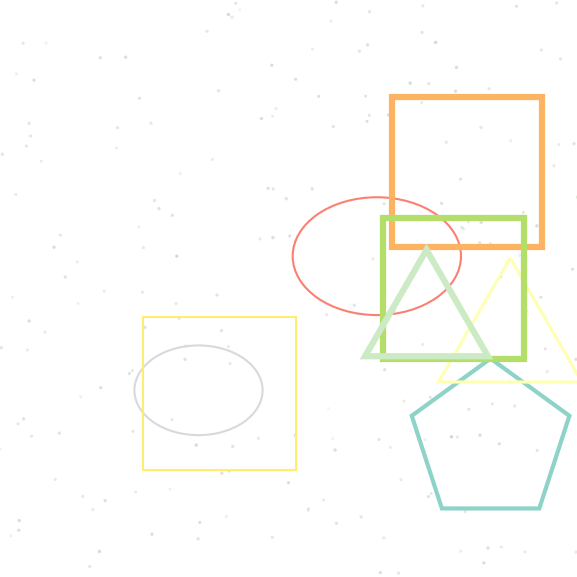[{"shape": "pentagon", "thickness": 2, "radius": 0.72, "center": [0.849, 0.235]}, {"shape": "triangle", "thickness": 1.5, "radius": 0.72, "center": [0.883, 0.409]}, {"shape": "oval", "thickness": 1, "radius": 0.73, "center": [0.653, 0.556]}, {"shape": "square", "thickness": 3, "radius": 0.65, "center": [0.808, 0.701]}, {"shape": "square", "thickness": 3, "radius": 0.61, "center": [0.785, 0.5]}, {"shape": "oval", "thickness": 1, "radius": 0.55, "center": [0.344, 0.323]}, {"shape": "triangle", "thickness": 3, "radius": 0.61, "center": [0.739, 0.444]}, {"shape": "square", "thickness": 1, "radius": 0.66, "center": [0.38, 0.317]}]